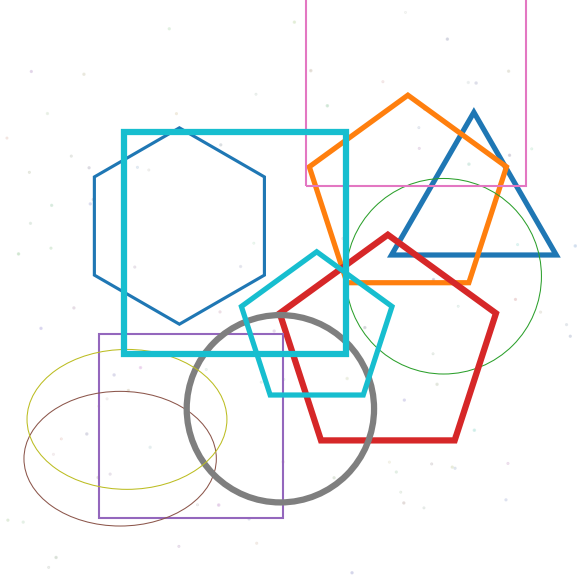[{"shape": "triangle", "thickness": 2.5, "radius": 0.82, "center": [0.821, 0.64]}, {"shape": "hexagon", "thickness": 1.5, "radius": 0.85, "center": [0.311, 0.608]}, {"shape": "pentagon", "thickness": 2.5, "radius": 0.9, "center": [0.706, 0.655]}, {"shape": "circle", "thickness": 0.5, "radius": 0.85, "center": [0.768, 0.521]}, {"shape": "pentagon", "thickness": 3, "radius": 0.98, "center": [0.672, 0.396]}, {"shape": "square", "thickness": 1, "radius": 0.8, "center": [0.331, 0.261]}, {"shape": "oval", "thickness": 0.5, "radius": 0.83, "center": [0.208, 0.205]}, {"shape": "square", "thickness": 1, "radius": 0.96, "center": [0.72, 0.869]}, {"shape": "circle", "thickness": 3, "radius": 0.81, "center": [0.486, 0.291]}, {"shape": "oval", "thickness": 0.5, "radius": 0.87, "center": [0.22, 0.273]}, {"shape": "square", "thickness": 3, "radius": 0.96, "center": [0.407, 0.579]}, {"shape": "pentagon", "thickness": 2.5, "radius": 0.69, "center": [0.548, 0.426]}]